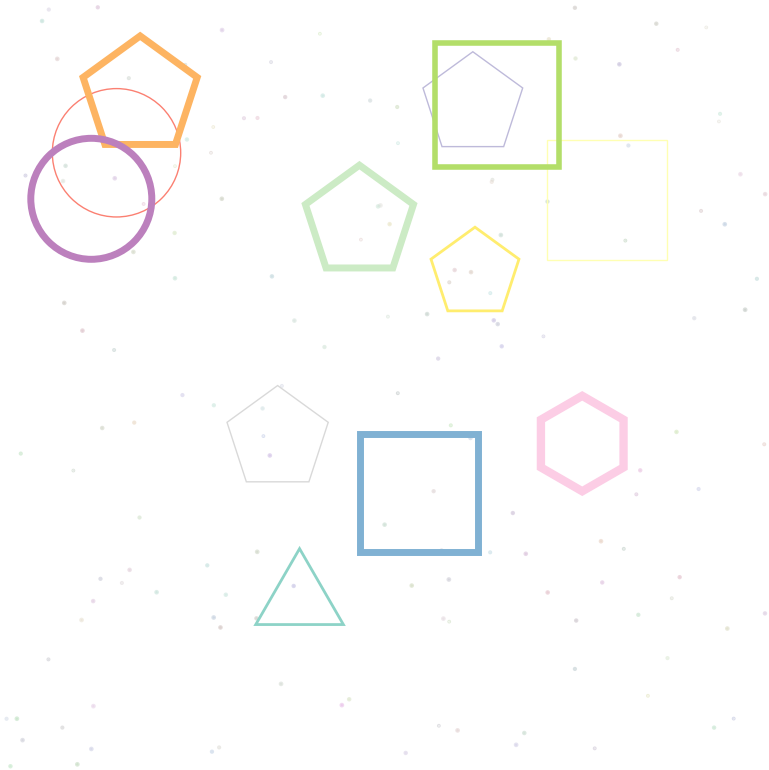[{"shape": "triangle", "thickness": 1, "radius": 0.33, "center": [0.389, 0.222]}, {"shape": "square", "thickness": 0.5, "radius": 0.39, "center": [0.788, 0.74]}, {"shape": "pentagon", "thickness": 0.5, "radius": 0.34, "center": [0.614, 0.865]}, {"shape": "circle", "thickness": 0.5, "radius": 0.42, "center": [0.151, 0.802]}, {"shape": "square", "thickness": 2.5, "radius": 0.38, "center": [0.544, 0.359]}, {"shape": "pentagon", "thickness": 2.5, "radius": 0.39, "center": [0.182, 0.875]}, {"shape": "square", "thickness": 2, "radius": 0.4, "center": [0.646, 0.864]}, {"shape": "hexagon", "thickness": 3, "radius": 0.31, "center": [0.756, 0.424]}, {"shape": "pentagon", "thickness": 0.5, "radius": 0.35, "center": [0.361, 0.43]}, {"shape": "circle", "thickness": 2.5, "radius": 0.39, "center": [0.119, 0.742]}, {"shape": "pentagon", "thickness": 2.5, "radius": 0.37, "center": [0.467, 0.712]}, {"shape": "pentagon", "thickness": 1, "radius": 0.3, "center": [0.617, 0.645]}]